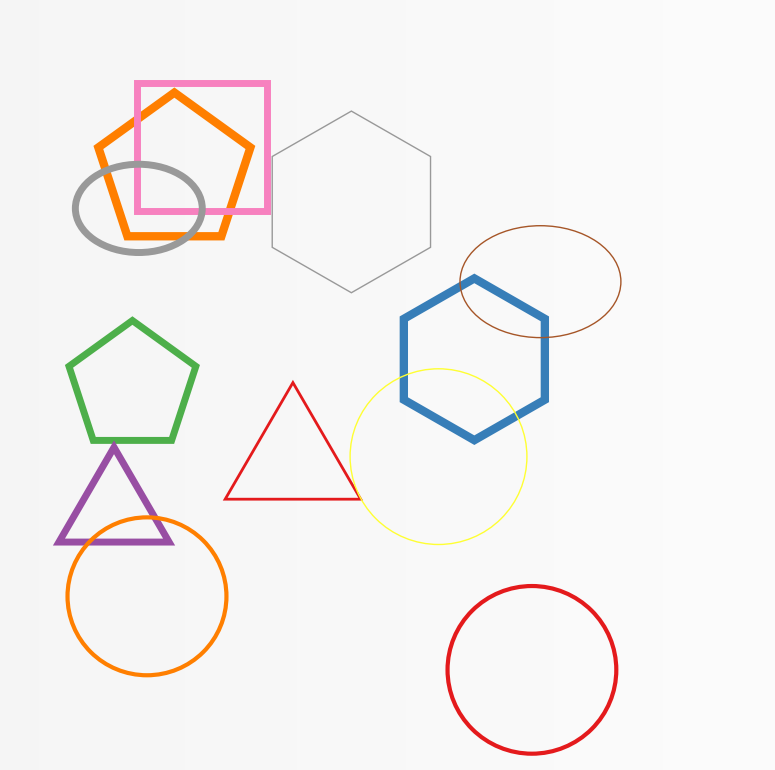[{"shape": "triangle", "thickness": 1, "radius": 0.5, "center": [0.378, 0.402]}, {"shape": "circle", "thickness": 1.5, "radius": 0.54, "center": [0.686, 0.13]}, {"shape": "hexagon", "thickness": 3, "radius": 0.53, "center": [0.612, 0.533]}, {"shape": "pentagon", "thickness": 2.5, "radius": 0.43, "center": [0.171, 0.498]}, {"shape": "triangle", "thickness": 2.5, "radius": 0.41, "center": [0.147, 0.337]}, {"shape": "circle", "thickness": 1.5, "radius": 0.51, "center": [0.19, 0.226]}, {"shape": "pentagon", "thickness": 3, "radius": 0.52, "center": [0.225, 0.777]}, {"shape": "circle", "thickness": 0.5, "radius": 0.57, "center": [0.566, 0.407]}, {"shape": "oval", "thickness": 0.5, "radius": 0.52, "center": [0.697, 0.634]}, {"shape": "square", "thickness": 2.5, "radius": 0.42, "center": [0.26, 0.809]}, {"shape": "oval", "thickness": 2.5, "radius": 0.41, "center": [0.179, 0.729]}, {"shape": "hexagon", "thickness": 0.5, "radius": 0.59, "center": [0.453, 0.738]}]